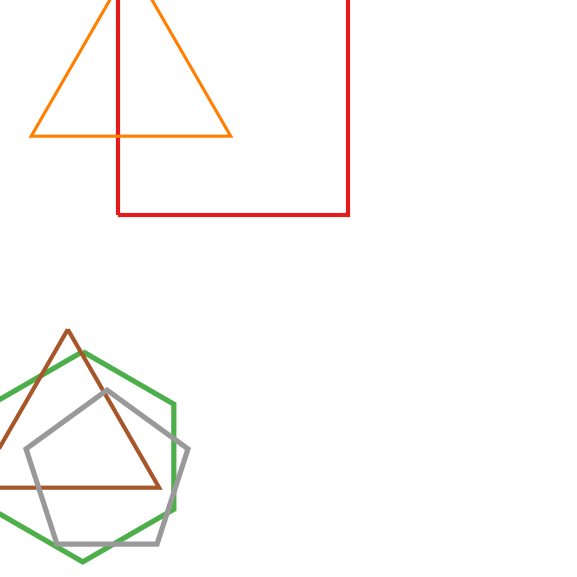[{"shape": "square", "thickness": 2, "radius": 0.99, "center": [0.404, 0.826]}, {"shape": "hexagon", "thickness": 2.5, "radius": 0.91, "center": [0.143, 0.208]}, {"shape": "triangle", "thickness": 1.5, "radius": 1.0, "center": [0.227, 0.863]}, {"shape": "triangle", "thickness": 2, "radius": 0.91, "center": [0.117, 0.246]}, {"shape": "pentagon", "thickness": 2.5, "radius": 0.74, "center": [0.185, 0.176]}]